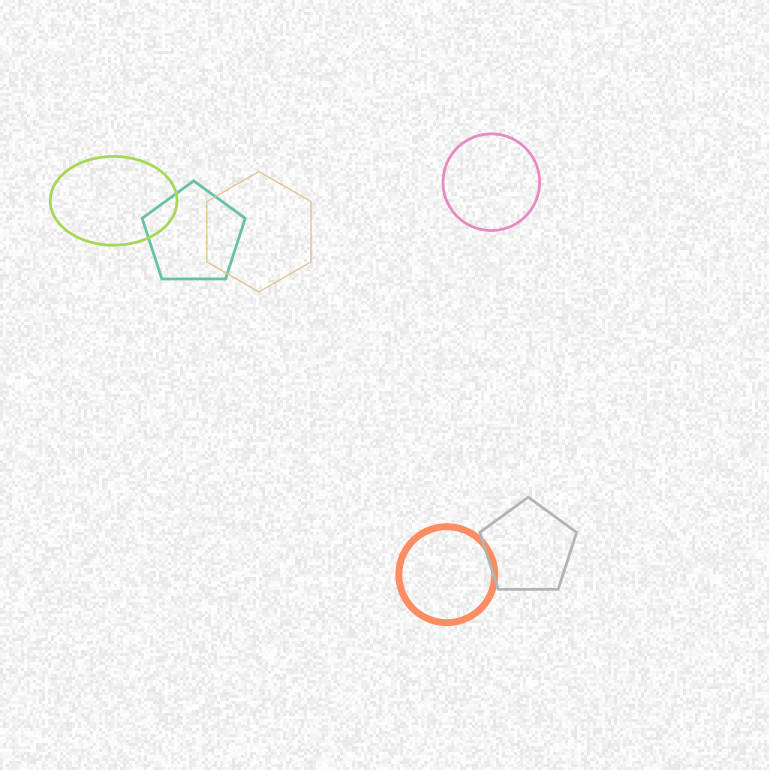[{"shape": "pentagon", "thickness": 1, "radius": 0.35, "center": [0.252, 0.695]}, {"shape": "circle", "thickness": 2.5, "radius": 0.31, "center": [0.58, 0.254]}, {"shape": "circle", "thickness": 1, "radius": 0.31, "center": [0.638, 0.763]}, {"shape": "oval", "thickness": 1, "radius": 0.41, "center": [0.148, 0.739]}, {"shape": "hexagon", "thickness": 0.5, "radius": 0.39, "center": [0.336, 0.699]}, {"shape": "pentagon", "thickness": 1, "radius": 0.33, "center": [0.686, 0.288]}]